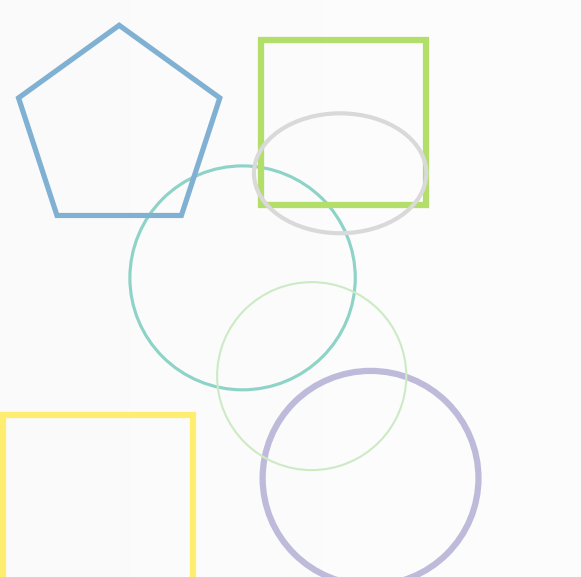[{"shape": "circle", "thickness": 1.5, "radius": 0.97, "center": [0.417, 0.518]}, {"shape": "circle", "thickness": 3, "radius": 0.93, "center": [0.638, 0.171]}, {"shape": "pentagon", "thickness": 2.5, "radius": 0.91, "center": [0.205, 0.773]}, {"shape": "square", "thickness": 3, "radius": 0.71, "center": [0.591, 0.787]}, {"shape": "oval", "thickness": 2, "radius": 0.74, "center": [0.585, 0.699]}, {"shape": "circle", "thickness": 1, "radius": 0.81, "center": [0.536, 0.348]}, {"shape": "square", "thickness": 3, "radius": 0.82, "center": [0.169, 0.116]}]